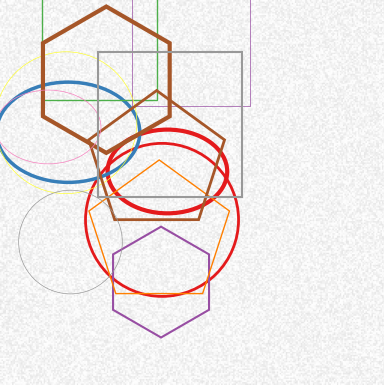[{"shape": "oval", "thickness": 3, "radius": 0.78, "center": [0.435, 0.555]}, {"shape": "circle", "thickness": 2, "radius": 0.99, "center": [0.421, 0.429]}, {"shape": "oval", "thickness": 2.5, "radius": 0.93, "center": [0.177, 0.656]}, {"shape": "square", "thickness": 1, "radius": 0.75, "center": [0.259, 0.89]}, {"shape": "square", "thickness": 0.5, "radius": 0.76, "center": [0.496, 0.877]}, {"shape": "hexagon", "thickness": 1.5, "radius": 0.72, "center": [0.418, 0.267]}, {"shape": "pentagon", "thickness": 1, "radius": 0.96, "center": [0.413, 0.393]}, {"shape": "circle", "thickness": 0.5, "radius": 0.92, "center": [0.171, 0.681]}, {"shape": "pentagon", "thickness": 2, "radius": 0.93, "center": [0.407, 0.579]}, {"shape": "hexagon", "thickness": 3, "radius": 0.95, "center": [0.276, 0.793]}, {"shape": "oval", "thickness": 0.5, "radius": 0.68, "center": [0.125, 0.67]}, {"shape": "square", "thickness": 1.5, "radius": 0.94, "center": [0.442, 0.676]}, {"shape": "circle", "thickness": 0.5, "radius": 0.67, "center": [0.183, 0.371]}]